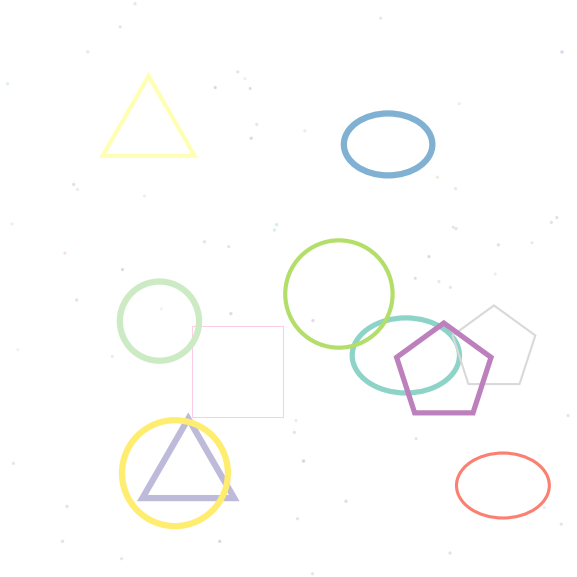[{"shape": "oval", "thickness": 2.5, "radius": 0.46, "center": [0.703, 0.384]}, {"shape": "triangle", "thickness": 2, "radius": 0.46, "center": [0.257, 0.775]}, {"shape": "triangle", "thickness": 3, "radius": 0.46, "center": [0.326, 0.182]}, {"shape": "oval", "thickness": 1.5, "radius": 0.4, "center": [0.871, 0.158]}, {"shape": "oval", "thickness": 3, "radius": 0.38, "center": [0.672, 0.749]}, {"shape": "circle", "thickness": 2, "radius": 0.46, "center": [0.587, 0.49]}, {"shape": "square", "thickness": 0.5, "radius": 0.4, "center": [0.411, 0.356]}, {"shape": "pentagon", "thickness": 1, "radius": 0.38, "center": [0.855, 0.395]}, {"shape": "pentagon", "thickness": 2.5, "radius": 0.43, "center": [0.769, 0.354]}, {"shape": "circle", "thickness": 3, "radius": 0.34, "center": [0.276, 0.443]}, {"shape": "circle", "thickness": 3, "radius": 0.46, "center": [0.303, 0.18]}]